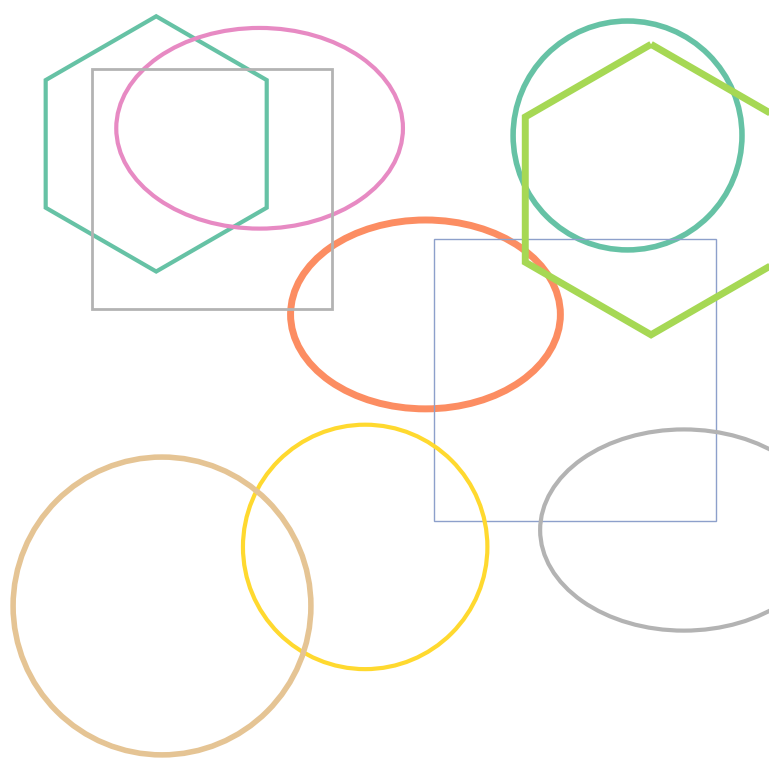[{"shape": "hexagon", "thickness": 1.5, "radius": 0.83, "center": [0.203, 0.813]}, {"shape": "circle", "thickness": 2, "radius": 0.74, "center": [0.815, 0.824]}, {"shape": "oval", "thickness": 2.5, "radius": 0.88, "center": [0.553, 0.592]}, {"shape": "square", "thickness": 0.5, "radius": 0.92, "center": [0.747, 0.506]}, {"shape": "oval", "thickness": 1.5, "radius": 0.93, "center": [0.337, 0.833]}, {"shape": "hexagon", "thickness": 2.5, "radius": 0.94, "center": [0.846, 0.754]}, {"shape": "circle", "thickness": 1.5, "radius": 0.79, "center": [0.474, 0.29]}, {"shape": "circle", "thickness": 2, "radius": 0.97, "center": [0.21, 0.213]}, {"shape": "oval", "thickness": 1.5, "radius": 0.93, "center": [0.888, 0.312]}, {"shape": "square", "thickness": 1, "radius": 0.78, "center": [0.275, 0.754]}]